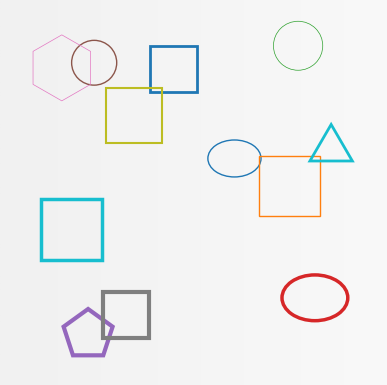[{"shape": "square", "thickness": 2, "radius": 0.3, "center": [0.447, 0.821]}, {"shape": "oval", "thickness": 1, "radius": 0.34, "center": [0.605, 0.588]}, {"shape": "square", "thickness": 1, "radius": 0.39, "center": [0.747, 0.516]}, {"shape": "circle", "thickness": 0.5, "radius": 0.32, "center": [0.769, 0.881]}, {"shape": "oval", "thickness": 2.5, "radius": 0.42, "center": [0.813, 0.226]}, {"shape": "pentagon", "thickness": 3, "radius": 0.33, "center": [0.227, 0.131]}, {"shape": "circle", "thickness": 1, "radius": 0.29, "center": [0.243, 0.837]}, {"shape": "hexagon", "thickness": 0.5, "radius": 0.43, "center": [0.159, 0.824]}, {"shape": "square", "thickness": 3, "radius": 0.3, "center": [0.326, 0.181]}, {"shape": "square", "thickness": 1.5, "radius": 0.36, "center": [0.346, 0.7]}, {"shape": "triangle", "thickness": 2, "radius": 0.32, "center": [0.855, 0.613]}, {"shape": "square", "thickness": 2.5, "radius": 0.39, "center": [0.185, 0.403]}]